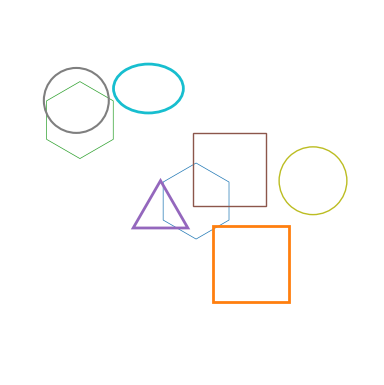[{"shape": "hexagon", "thickness": 0.5, "radius": 0.49, "center": [0.509, 0.478]}, {"shape": "square", "thickness": 2, "radius": 0.5, "center": [0.651, 0.315]}, {"shape": "hexagon", "thickness": 0.5, "radius": 0.5, "center": [0.208, 0.688]}, {"shape": "triangle", "thickness": 2, "radius": 0.41, "center": [0.417, 0.449]}, {"shape": "square", "thickness": 1, "radius": 0.47, "center": [0.597, 0.559]}, {"shape": "circle", "thickness": 1.5, "radius": 0.42, "center": [0.198, 0.739]}, {"shape": "circle", "thickness": 1, "radius": 0.44, "center": [0.813, 0.531]}, {"shape": "oval", "thickness": 2, "radius": 0.45, "center": [0.386, 0.77]}]